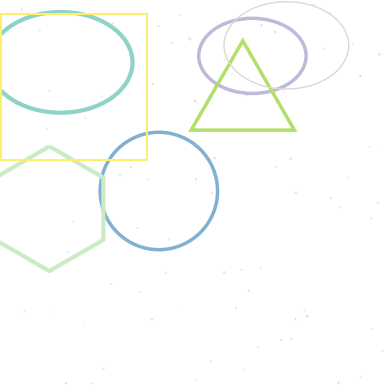[{"shape": "oval", "thickness": 3, "radius": 0.93, "center": [0.157, 0.838]}, {"shape": "oval", "thickness": 2.5, "radius": 0.7, "center": [0.656, 0.855]}, {"shape": "circle", "thickness": 2.5, "radius": 0.76, "center": [0.413, 0.504]}, {"shape": "triangle", "thickness": 2.5, "radius": 0.77, "center": [0.631, 0.739]}, {"shape": "oval", "thickness": 1, "radius": 0.81, "center": [0.744, 0.882]}, {"shape": "hexagon", "thickness": 3, "radius": 0.81, "center": [0.128, 0.458]}, {"shape": "square", "thickness": 1.5, "radius": 0.95, "center": [0.192, 0.774]}]